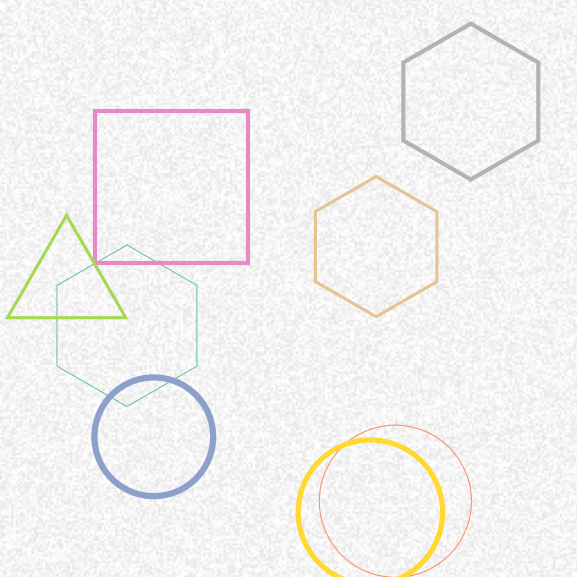[{"shape": "hexagon", "thickness": 0.5, "radius": 0.7, "center": [0.22, 0.435]}, {"shape": "circle", "thickness": 0.5, "radius": 0.66, "center": [0.685, 0.131]}, {"shape": "circle", "thickness": 3, "radius": 0.51, "center": [0.266, 0.243]}, {"shape": "square", "thickness": 2, "radius": 0.66, "center": [0.296, 0.675]}, {"shape": "triangle", "thickness": 1.5, "radius": 0.59, "center": [0.115, 0.508]}, {"shape": "circle", "thickness": 2.5, "radius": 0.63, "center": [0.641, 0.112]}, {"shape": "hexagon", "thickness": 1.5, "radius": 0.61, "center": [0.651, 0.572]}, {"shape": "hexagon", "thickness": 2, "radius": 0.67, "center": [0.815, 0.823]}]